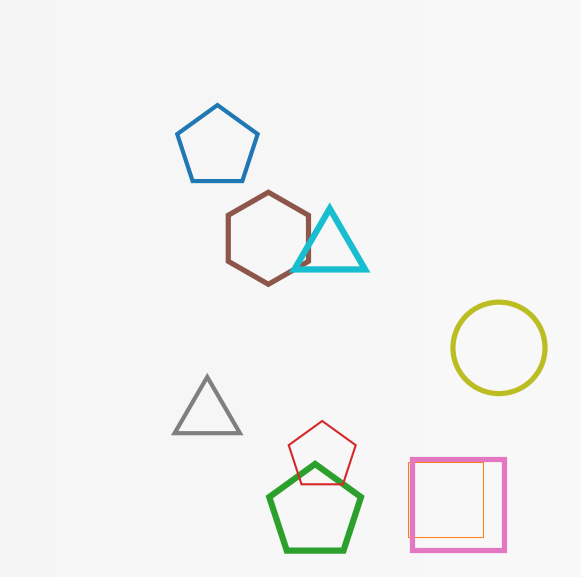[{"shape": "pentagon", "thickness": 2, "radius": 0.36, "center": [0.374, 0.744]}, {"shape": "square", "thickness": 0.5, "radius": 0.32, "center": [0.767, 0.134]}, {"shape": "pentagon", "thickness": 3, "radius": 0.41, "center": [0.542, 0.113]}, {"shape": "pentagon", "thickness": 1, "radius": 0.3, "center": [0.554, 0.21]}, {"shape": "hexagon", "thickness": 2.5, "radius": 0.4, "center": [0.462, 0.587]}, {"shape": "square", "thickness": 2.5, "radius": 0.4, "center": [0.789, 0.126]}, {"shape": "triangle", "thickness": 2, "radius": 0.32, "center": [0.357, 0.281]}, {"shape": "circle", "thickness": 2.5, "radius": 0.4, "center": [0.858, 0.397]}, {"shape": "triangle", "thickness": 3, "radius": 0.35, "center": [0.567, 0.568]}]